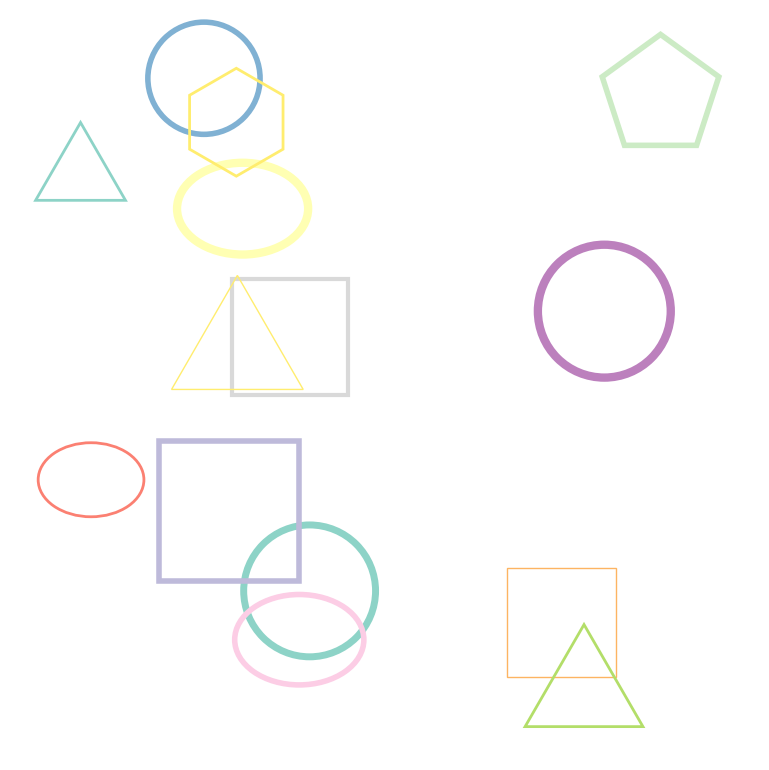[{"shape": "triangle", "thickness": 1, "radius": 0.34, "center": [0.105, 0.774]}, {"shape": "circle", "thickness": 2.5, "radius": 0.43, "center": [0.402, 0.233]}, {"shape": "oval", "thickness": 3, "radius": 0.43, "center": [0.315, 0.729]}, {"shape": "square", "thickness": 2, "radius": 0.45, "center": [0.298, 0.337]}, {"shape": "oval", "thickness": 1, "radius": 0.34, "center": [0.118, 0.377]}, {"shape": "circle", "thickness": 2, "radius": 0.36, "center": [0.265, 0.898]}, {"shape": "square", "thickness": 0.5, "radius": 0.35, "center": [0.729, 0.191]}, {"shape": "triangle", "thickness": 1, "radius": 0.44, "center": [0.758, 0.101]}, {"shape": "oval", "thickness": 2, "radius": 0.42, "center": [0.389, 0.169]}, {"shape": "square", "thickness": 1.5, "radius": 0.38, "center": [0.376, 0.562]}, {"shape": "circle", "thickness": 3, "radius": 0.43, "center": [0.785, 0.596]}, {"shape": "pentagon", "thickness": 2, "radius": 0.4, "center": [0.858, 0.876]}, {"shape": "hexagon", "thickness": 1, "radius": 0.35, "center": [0.307, 0.841]}, {"shape": "triangle", "thickness": 0.5, "radius": 0.49, "center": [0.308, 0.544]}]